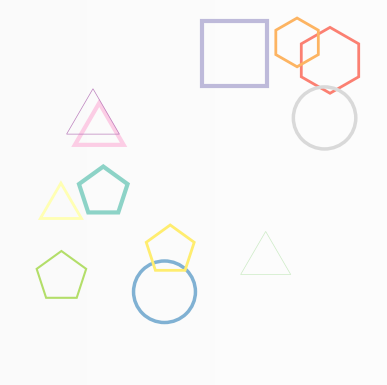[{"shape": "pentagon", "thickness": 3, "radius": 0.33, "center": [0.267, 0.502]}, {"shape": "triangle", "thickness": 2, "radius": 0.31, "center": [0.157, 0.463]}, {"shape": "square", "thickness": 3, "radius": 0.42, "center": [0.606, 0.861]}, {"shape": "hexagon", "thickness": 2, "radius": 0.43, "center": [0.852, 0.843]}, {"shape": "circle", "thickness": 2.5, "radius": 0.4, "center": [0.425, 0.242]}, {"shape": "hexagon", "thickness": 2, "radius": 0.32, "center": [0.767, 0.89]}, {"shape": "pentagon", "thickness": 1.5, "radius": 0.34, "center": [0.158, 0.281]}, {"shape": "triangle", "thickness": 3, "radius": 0.36, "center": [0.256, 0.66]}, {"shape": "circle", "thickness": 2.5, "radius": 0.4, "center": [0.838, 0.694]}, {"shape": "triangle", "thickness": 0.5, "radius": 0.39, "center": [0.24, 0.691]}, {"shape": "triangle", "thickness": 0.5, "radius": 0.37, "center": [0.686, 0.324]}, {"shape": "pentagon", "thickness": 2, "radius": 0.33, "center": [0.439, 0.351]}]